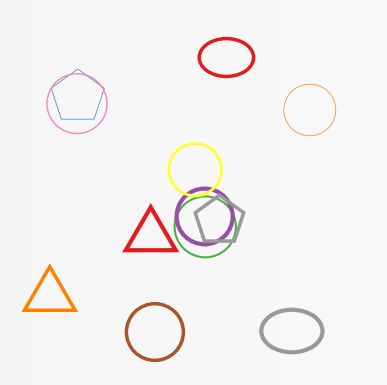[{"shape": "oval", "thickness": 2.5, "radius": 0.35, "center": [0.584, 0.851]}, {"shape": "triangle", "thickness": 3, "radius": 0.37, "center": [0.389, 0.387]}, {"shape": "pentagon", "thickness": 0.5, "radius": 0.36, "center": [0.201, 0.749]}, {"shape": "circle", "thickness": 1.5, "radius": 0.4, "center": [0.53, 0.411]}, {"shape": "circle", "thickness": 3, "radius": 0.36, "center": [0.528, 0.438]}, {"shape": "triangle", "thickness": 2.5, "radius": 0.38, "center": [0.128, 0.232]}, {"shape": "circle", "thickness": 0.5, "radius": 0.34, "center": [0.8, 0.714]}, {"shape": "circle", "thickness": 2, "radius": 0.34, "center": [0.504, 0.559]}, {"shape": "circle", "thickness": 2.5, "radius": 0.37, "center": [0.4, 0.138]}, {"shape": "circle", "thickness": 1, "radius": 0.39, "center": [0.199, 0.731]}, {"shape": "oval", "thickness": 3, "radius": 0.39, "center": [0.753, 0.14]}, {"shape": "pentagon", "thickness": 2.5, "radius": 0.33, "center": [0.566, 0.427]}]